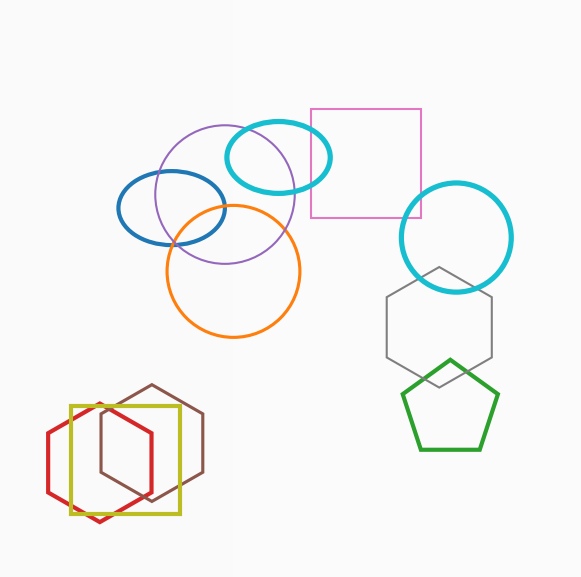[{"shape": "oval", "thickness": 2, "radius": 0.46, "center": [0.295, 0.639]}, {"shape": "circle", "thickness": 1.5, "radius": 0.57, "center": [0.402, 0.529]}, {"shape": "pentagon", "thickness": 2, "radius": 0.43, "center": [0.775, 0.29]}, {"shape": "hexagon", "thickness": 2, "radius": 0.51, "center": [0.172, 0.198]}, {"shape": "circle", "thickness": 1, "radius": 0.6, "center": [0.387, 0.662]}, {"shape": "hexagon", "thickness": 1.5, "radius": 0.51, "center": [0.261, 0.232]}, {"shape": "square", "thickness": 1, "radius": 0.47, "center": [0.63, 0.716]}, {"shape": "hexagon", "thickness": 1, "radius": 0.52, "center": [0.756, 0.432]}, {"shape": "square", "thickness": 2, "radius": 0.47, "center": [0.216, 0.202]}, {"shape": "circle", "thickness": 2.5, "radius": 0.47, "center": [0.785, 0.588]}, {"shape": "oval", "thickness": 2.5, "radius": 0.44, "center": [0.479, 0.726]}]